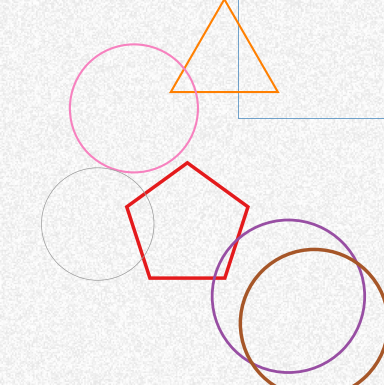[{"shape": "pentagon", "thickness": 2.5, "radius": 0.83, "center": [0.487, 0.412]}, {"shape": "square", "thickness": 0.5, "radius": 0.95, "center": [0.808, 0.883]}, {"shape": "circle", "thickness": 2, "radius": 0.99, "center": [0.749, 0.23]}, {"shape": "triangle", "thickness": 1.5, "radius": 0.8, "center": [0.583, 0.841]}, {"shape": "circle", "thickness": 2.5, "radius": 0.96, "center": [0.816, 0.16]}, {"shape": "circle", "thickness": 1.5, "radius": 0.83, "center": [0.348, 0.718]}, {"shape": "circle", "thickness": 0.5, "radius": 0.73, "center": [0.254, 0.418]}]